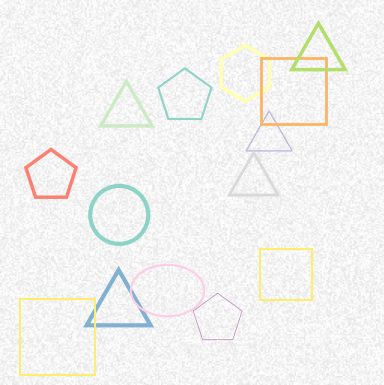[{"shape": "pentagon", "thickness": 1.5, "radius": 0.36, "center": [0.48, 0.75]}, {"shape": "circle", "thickness": 3, "radius": 0.38, "center": [0.31, 0.442]}, {"shape": "hexagon", "thickness": 2.5, "radius": 0.36, "center": [0.637, 0.809]}, {"shape": "triangle", "thickness": 1, "radius": 0.35, "center": [0.699, 0.643]}, {"shape": "pentagon", "thickness": 2.5, "radius": 0.34, "center": [0.133, 0.543]}, {"shape": "triangle", "thickness": 3, "radius": 0.48, "center": [0.308, 0.203]}, {"shape": "square", "thickness": 2, "radius": 0.43, "center": [0.762, 0.764]}, {"shape": "triangle", "thickness": 2.5, "radius": 0.4, "center": [0.827, 0.859]}, {"shape": "oval", "thickness": 1.5, "radius": 0.48, "center": [0.435, 0.245]}, {"shape": "triangle", "thickness": 2, "radius": 0.37, "center": [0.659, 0.53]}, {"shape": "pentagon", "thickness": 0.5, "radius": 0.33, "center": [0.565, 0.172]}, {"shape": "triangle", "thickness": 2.5, "radius": 0.39, "center": [0.328, 0.712]}, {"shape": "square", "thickness": 1.5, "radius": 0.33, "center": [0.742, 0.287]}, {"shape": "square", "thickness": 1.5, "radius": 0.49, "center": [0.149, 0.125]}]